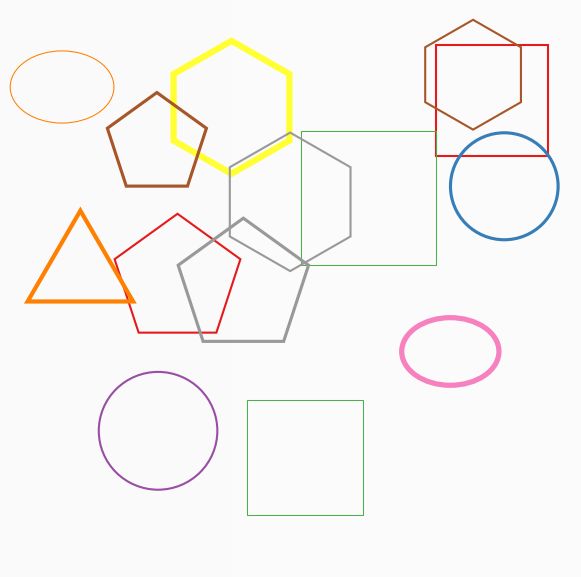[{"shape": "square", "thickness": 1, "radius": 0.48, "center": [0.847, 0.826]}, {"shape": "pentagon", "thickness": 1, "radius": 0.57, "center": [0.305, 0.515]}, {"shape": "circle", "thickness": 1.5, "radius": 0.46, "center": [0.868, 0.677]}, {"shape": "square", "thickness": 0.5, "radius": 0.58, "center": [0.634, 0.656]}, {"shape": "square", "thickness": 0.5, "radius": 0.5, "center": [0.525, 0.207]}, {"shape": "circle", "thickness": 1, "radius": 0.51, "center": [0.272, 0.253]}, {"shape": "triangle", "thickness": 2, "radius": 0.52, "center": [0.138, 0.529]}, {"shape": "oval", "thickness": 0.5, "radius": 0.45, "center": [0.107, 0.849]}, {"shape": "hexagon", "thickness": 3, "radius": 0.58, "center": [0.398, 0.813]}, {"shape": "pentagon", "thickness": 1.5, "radius": 0.45, "center": [0.27, 0.749]}, {"shape": "hexagon", "thickness": 1, "radius": 0.48, "center": [0.814, 0.87]}, {"shape": "oval", "thickness": 2.5, "radius": 0.42, "center": [0.775, 0.391]}, {"shape": "hexagon", "thickness": 1, "radius": 0.6, "center": [0.499, 0.65]}, {"shape": "pentagon", "thickness": 1.5, "radius": 0.59, "center": [0.419, 0.503]}]